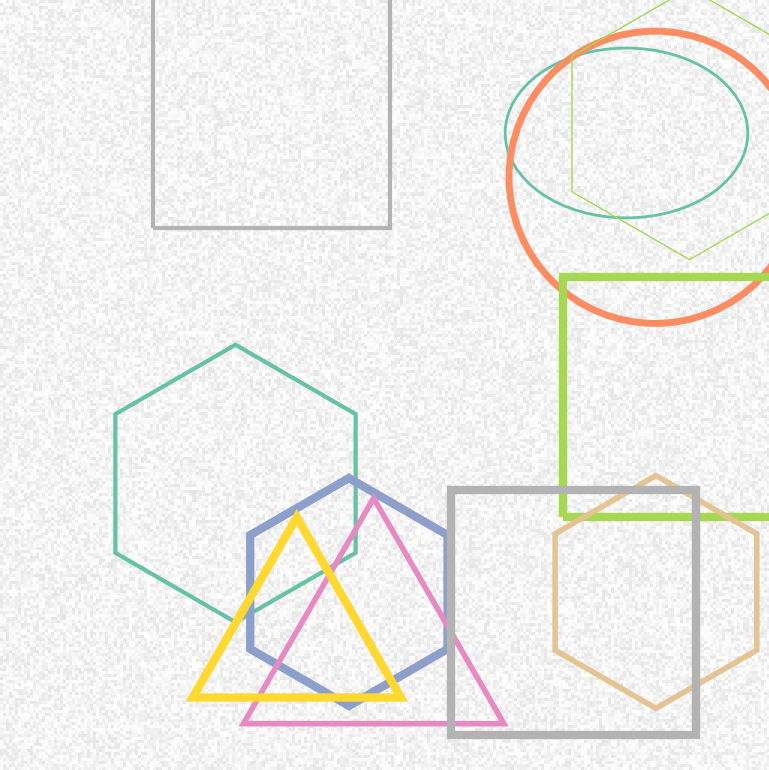[{"shape": "hexagon", "thickness": 1.5, "radius": 0.9, "center": [0.306, 0.372]}, {"shape": "oval", "thickness": 1, "radius": 0.79, "center": [0.814, 0.827]}, {"shape": "circle", "thickness": 2.5, "radius": 0.95, "center": [0.851, 0.77]}, {"shape": "hexagon", "thickness": 3, "radius": 0.74, "center": [0.453, 0.231]}, {"shape": "triangle", "thickness": 2, "radius": 0.98, "center": [0.485, 0.158]}, {"shape": "hexagon", "thickness": 0.5, "radius": 0.88, "center": [0.895, 0.839]}, {"shape": "square", "thickness": 3, "radius": 0.78, "center": [0.887, 0.484]}, {"shape": "triangle", "thickness": 3, "radius": 0.78, "center": [0.385, 0.172]}, {"shape": "hexagon", "thickness": 2, "radius": 0.76, "center": [0.852, 0.231]}, {"shape": "square", "thickness": 3, "radius": 0.8, "center": [0.745, 0.204]}, {"shape": "square", "thickness": 1.5, "radius": 0.77, "center": [0.353, 0.858]}]